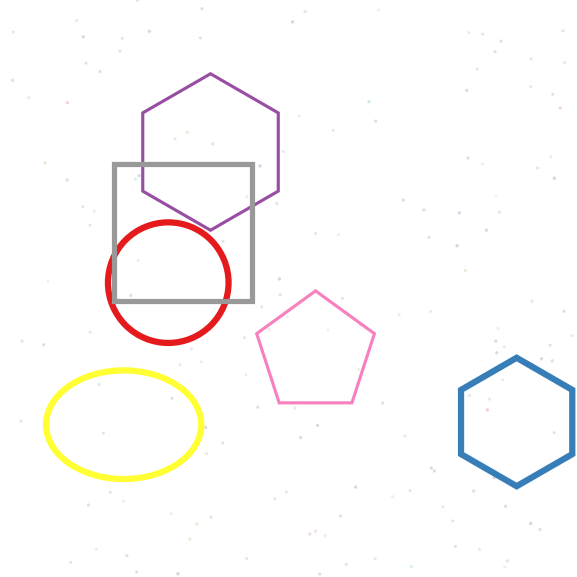[{"shape": "circle", "thickness": 3, "radius": 0.52, "center": [0.291, 0.51]}, {"shape": "hexagon", "thickness": 3, "radius": 0.56, "center": [0.895, 0.268]}, {"shape": "hexagon", "thickness": 1.5, "radius": 0.68, "center": [0.365, 0.736]}, {"shape": "oval", "thickness": 3, "radius": 0.67, "center": [0.214, 0.264]}, {"shape": "pentagon", "thickness": 1.5, "radius": 0.54, "center": [0.546, 0.388]}, {"shape": "square", "thickness": 2.5, "radius": 0.59, "center": [0.317, 0.597]}]